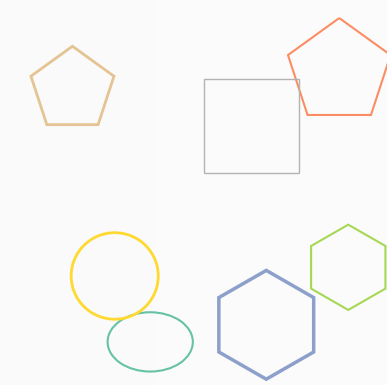[{"shape": "oval", "thickness": 1.5, "radius": 0.55, "center": [0.388, 0.112]}, {"shape": "pentagon", "thickness": 1.5, "radius": 0.7, "center": [0.876, 0.814]}, {"shape": "hexagon", "thickness": 2.5, "radius": 0.71, "center": [0.687, 0.156]}, {"shape": "hexagon", "thickness": 1.5, "radius": 0.55, "center": [0.899, 0.306]}, {"shape": "circle", "thickness": 2, "radius": 0.56, "center": [0.296, 0.283]}, {"shape": "pentagon", "thickness": 2, "radius": 0.56, "center": [0.187, 0.767]}, {"shape": "square", "thickness": 1, "radius": 0.61, "center": [0.648, 0.672]}]